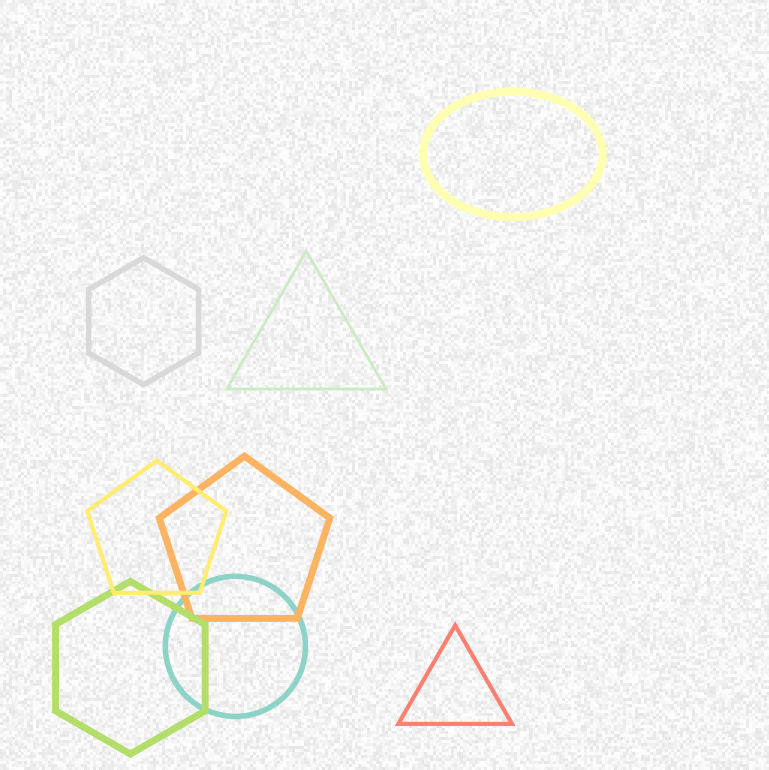[{"shape": "circle", "thickness": 2, "radius": 0.45, "center": [0.306, 0.161]}, {"shape": "oval", "thickness": 3, "radius": 0.58, "center": [0.666, 0.8]}, {"shape": "triangle", "thickness": 1.5, "radius": 0.43, "center": [0.591, 0.103]}, {"shape": "pentagon", "thickness": 2.5, "radius": 0.58, "center": [0.318, 0.291]}, {"shape": "hexagon", "thickness": 2.5, "radius": 0.56, "center": [0.169, 0.133]}, {"shape": "hexagon", "thickness": 2, "radius": 0.41, "center": [0.187, 0.583]}, {"shape": "triangle", "thickness": 1, "radius": 0.6, "center": [0.398, 0.555]}, {"shape": "pentagon", "thickness": 1.5, "radius": 0.47, "center": [0.204, 0.307]}]